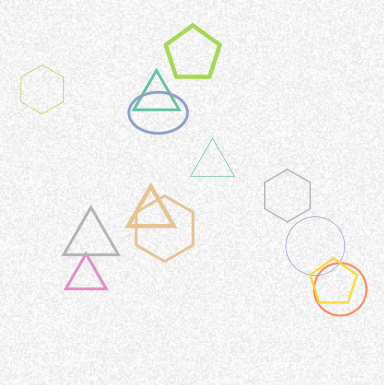[{"shape": "triangle", "thickness": 0.5, "radius": 0.33, "center": [0.552, 0.574]}, {"shape": "triangle", "thickness": 2, "radius": 0.34, "center": [0.406, 0.749]}, {"shape": "circle", "thickness": 1.5, "radius": 0.34, "center": [0.884, 0.249]}, {"shape": "circle", "thickness": 0.5, "radius": 0.38, "center": [0.819, 0.361]}, {"shape": "oval", "thickness": 2, "radius": 0.38, "center": [0.411, 0.707]}, {"shape": "triangle", "thickness": 2, "radius": 0.3, "center": [0.223, 0.28]}, {"shape": "pentagon", "thickness": 3, "radius": 0.37, "center": [0.501, 0.86]}, {"shape": "hexagon", "thickness": 0.5, "radius": 0.32, "center": [0.109, 0.767]}, {"shape": "pentagon", "thickness": 1.5, "radius": 0.32, "center": [0.866, 0.266]}, {"shape": "triangle", "thickness": 3, "radius": 0.34, "center": [0.392, 0.447]}, {"shape": "hexagon", "thickness": 2, "radius": 0.43, "center": [0.428, 0.406]}, {"shape": "hexagon", "thickness": 1, "radius": 0.34, "center": [0.747, 0.492]}, {"shape": "triangle", "thickness": 2, "radius": 0.41, "center": [0.236, 0.379]}]